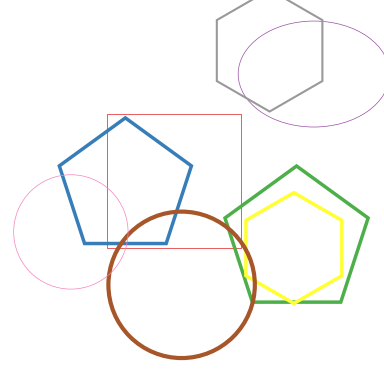[{"shape": "square", "thickness": 0.5, "radius": 0.87, "center": [0.452, 0.529]}, {"shape": "pentagon", "thickness": 2.5, "radius": 0.9, "center": [0.326, 0.513]}, {"shape": "pentagon", "thickness": 2.5, "radius": 0.98, "center": [0.77, 0.373]}, {"shape": "oval", "thickness": 0.5, "radius": 0.98, "center": [0.815, 0.808]}, {"shape": "hexagon", "thickness": 2.5, "radius": 0.72, "center": [0.763, 0.356]}, {"shape": "circle", "thickness": 3, "radius": 0.95, "center": [0.472, 0.26]}, {"shape": "circle", "thickness": 0.5, "radius": 0.74, "center": [0.184, 0.398]}, {"shape": "hexagon", "thickness": 1.5, "radius": 0.79, "center": [0.7, 0.869]}]